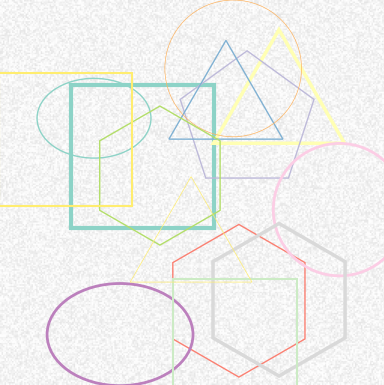[{"shape": "oval", "thickness": 1, "radius": 0.74, "center": [0.244, 0.693]}, {"shape": "square", "thickness": 3, "radius": 0.93, "center": [0.369, 0.594]}, {"shape": "triangle", "thickness": 2.5, "radius": 0.98, "center": [0.725, 0.726]}, {"shape": "pentagon", "thickness": 1, "radius": 0.91, "center": [0.642, 0.685]}, {"shape": "hexagon", "thickness": 1, "radius": 0.99, "center": [0.621, 0.219]}, {"shape": "triangle", "thickness": 1, "radius": 0.85, "center": [0.587, 0.724]}, {"shape": "circle", "thickness": 0.5, "radius": 0.89, "center": [0.606, 0.822]}, {"shape": "hexagon", "thickness": 1, "radius": 0.9, "center": [0.415, 0.544]}, {"shape": "circle", "thickness": 2, "radius": 0.86, "center": [0.882, 0.456]}, {"shape": "hexagon", "thickness": 2.5, "radius": 0.99, "center": [0.725, 0.221]}, {"shape": "oval", "thickness": 2, "radius": 0.95, "center": [0.312, 0.131]}, {"shape": "square", "thickness": 1.5, "radius": 0.8, "center": [0.611, 0.114]}, {"shape": "square", "thickness": 1.5, "radius": 0.86, "center": [0.17, 0.638]}, {"shape": "triangle", "thickness": 0.5, "radius": 0.91, "center": [0.496, 0.359]}]